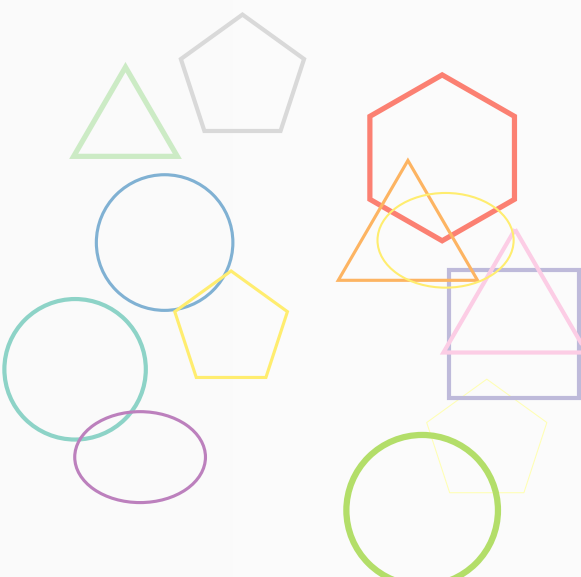[{"shape": "circle", "thickness": 2, "radius": 0.61, "center": [0.129, 0.36]}, {"shape": "pentagon", "thickness": 0.5, "radius": 0.54, "center": [0.837, 0.234]}, {"shape": "square", "thickness": 2, "radius": 0.55, "center": [0.884, 0.421]}, {"shape": "hexagon", "thickness": 2.5, "radius": 0.72, "center": [0.761, 0.726]}, {"shape": "circle", "thickness": 1.5, "radius": 0.59, "center": [0.283, 0.579]}, {"shape": "triangle", "thickness": 1.5, "radius": 0.69, "center": [0.702, 0.583]}, {"shape": "circle", "thickness": 3, "radius": 0.65, "center": [0.726, 0.116]}, {"shape": "triangle", "thickness": 2, "radius": 0.71, "center": [0.886, 0.46]}, {"shape": "pentagon", "thickness": 2, "radius": 0.56, "center": [0.417, 0.862]}, {"shape": "oval", "thickness": 1.5, "radius": 0.56, "center": [0.241, 0.208]}, {"shape": "triangle", "thickness": 2.5, "radius": 0.51, "center": [0.216, 0.78]}, {"shape": "oval", "thickness": 1, "radius": 0.59, "center": [0.767, 0.583]}, {"shape": "pentagon", "thickness": 1.5, "radius": 0.51, "center": [0.398, 0.428]}]